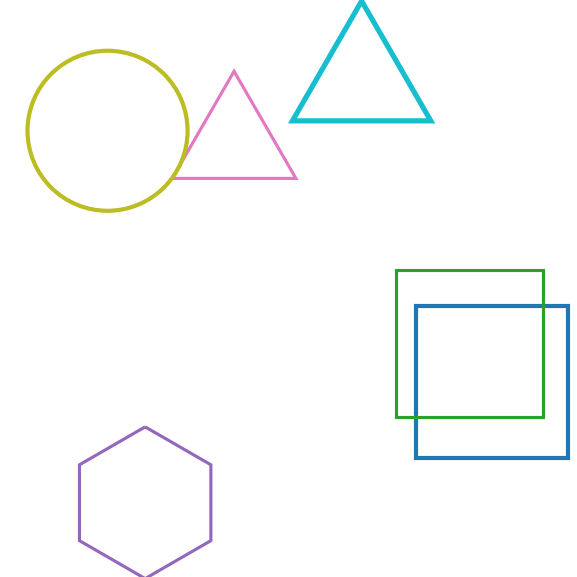[{"shape": "square", "thickness": 2, "radius": 0.66, "center": [0.851, 0.337]}, {"shape": "square", "thickness": 1.5, "radius": 0.64, "center": [0.813, 0.404]}, {"shape": "hexagon", "thickness": 1.5, "radius": 0.66, "center": [0.251, 0.129]}, {"shape": "triangle", "thickness": 1.5, "radius": 0.62, "center": [0.405, 0.752]}, {"shape": "circle", "thickness": 2, "radius": 0.69, "center": [0.186, 0.773]}, {"shape": "triangle", "thickness": 2.5, "radius": 0.69, "center": [0.626, 0.859]}]